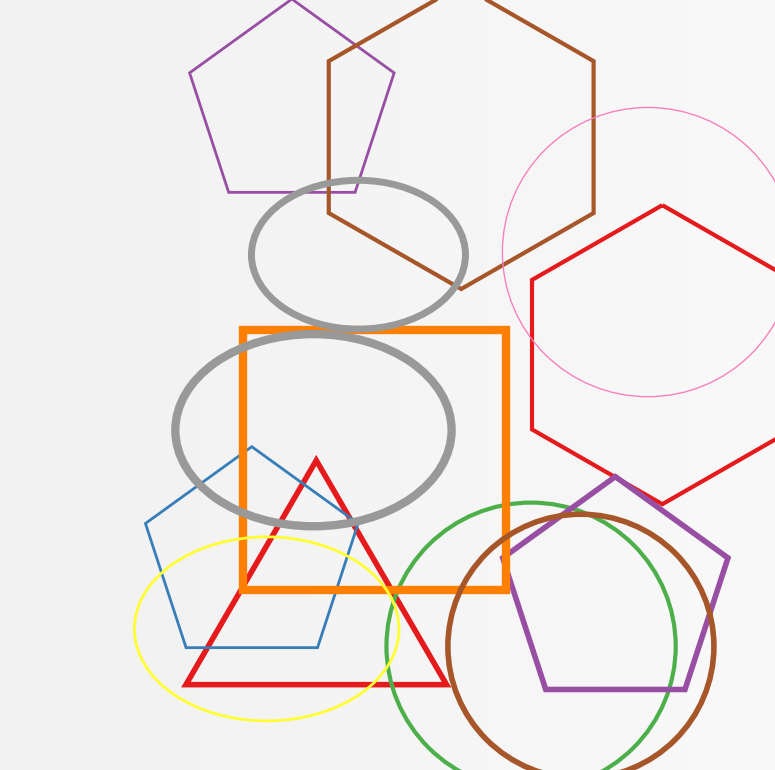[{"shape": "hexagon", "thickness": 1.5, "radius": 0.97, "center": [0.855, 0.539]}, {"shape": "triangle", "thickness": 2, "radius": 0.97, "center": [0.408, 0.208]}, {"shape": "pentagon", "thickness": 1, "radius": 0.72, "center": [0.325, 0.276]}, {"shape": "circle", "thickness": 1.5, "radius": 0.93, "center": [0.685, 0.161]}, {"shape": "pentagon", "thickness": 2, "radius": 0.76, "center": [0.794, 0.228]}, {"shape": "pentagon", "thickness": 1, "radius": 0.69, "center": [0.377, 0.862]}, {"shape": "square", "thickness": 3, "radius": 0.85, "center": [0.483, 0.403]}, {"shape": "oval", "thickness": 1, "radius": 0.85, "center": [0.344, 0.183]}, {"shape": "circle", "thickness": 2, "radius": 0.86, "center": [0.75, 0.161]}, {"shape": "hexagon", "thickness": 1.5, "radius": 0.99, "center": [0.595, 0.822]}, {"shape": "circle", "thickness": 0.5, "radius": 0.94, "center": [0.836, 0.673]}, {"shape": "oval", "thickness": 3, "radius": 0.89, "center": [0.404, 0.441]}, {"shape": "oval", "thickness": 2.5, "radius": 0.69, "center": [0.463, 0.669]}]